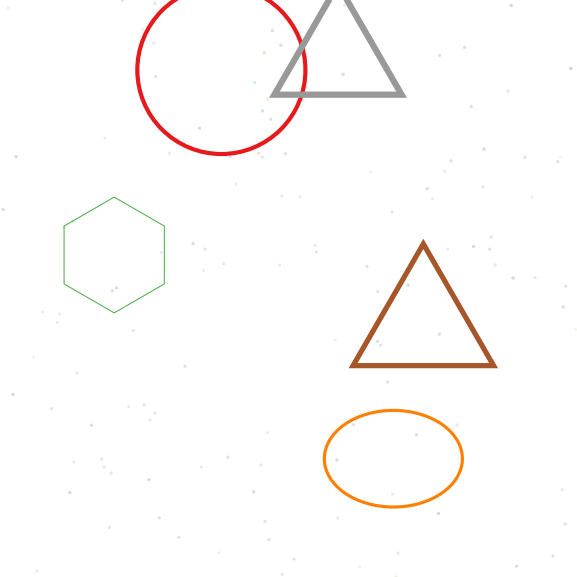[{"shape": "circle", "thickness": 2, "radius": 0.73, "center": [0.383, 0.878]}, {"shape": "hexagon", "thickness": 0.5, "radius": 0.5, "center": [0.198, 0.558]}, {"shape": "oval", "thickness": 1.5, "radius": 0.6, "center": [0.681, 0.205]}, {"shape": "triangle", "thickness": 2.5, "radius": 0.7, "center": [0.733, 0.436]}, {"shape": "triangle", "thickness": 3, "radius": 0.64, "center": [0.585, 0.899]}]